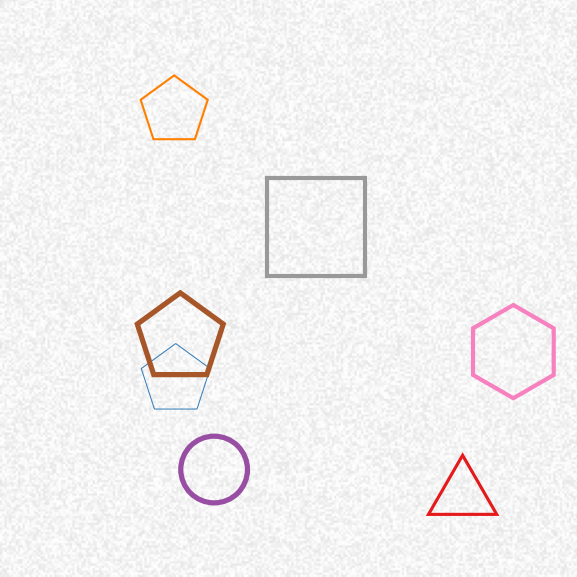[{"shape": "triangle", "thickness": 1.5, "radius": 0.34, "center": [0.801, 0.143]}, {"shape": "pentagon", "thickness": 0.5, "radius": 0.31, "center": [0.304, 0.342]}, {"shape": "circle", "thickness": 2.5, "radius": 0.29, "center": [0.371, 0.186]}, {"shape": "pentagon", "thickness": 1, "radius": 0.31, "center": [0.302, 0.807]}, {"shape": "pentagon", "thickness": 2.5, "radius": 0.39, "center": [0.312, 0.414]}, {"shape": "hexagon", "thickness": 2, "radius": 0.4, "center": [0.889, 0.39]}, {"shape": "square", "thickness": 2, "radius": 0.43, "center": [0.547, 0.606]}]